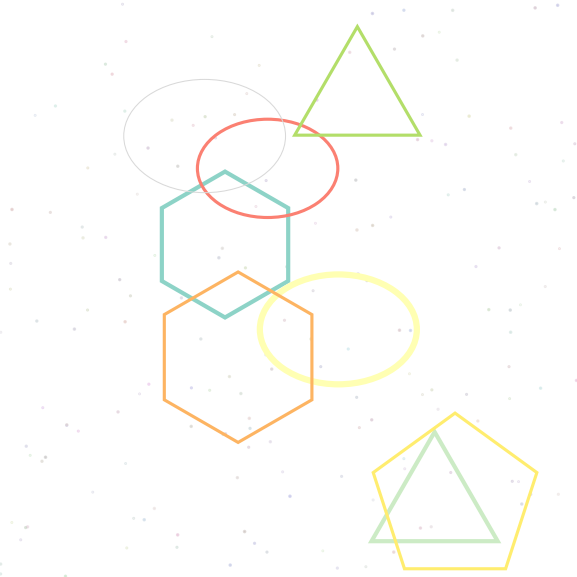[{"shape": "hexagon", "thickness": 2, "radius": 0.63, "center": [0.39, 0.576]}, {"shape": "oval", "thickness": 3, "radius": 0.68, "center": [0.586, 0.429]}, {"shape": "oval", "thickness": 1.5, "radius": 0.61, "center": [0.463, 0.708]}, {"shape": "hexagon", "thickness": 1.5, "radius": 0.74, "center": [0.412, 0.381]}, {"shape": "triangle", "thickness": 1.5, "radius": 0.63, "center": [0.619, 0.828]}, {"shape": "oval", "thickness": 0.5, "radius": 0.7, "center": [0.354, 0.764]}, {"shape": "triangle", "thickness": 2, "radius": 0.63, "center": [0.753, 0.125]}, {"shape": "pentagon", "thickness": 1.5, "radius": 0.74, "center": [0.788, 0.135]}]